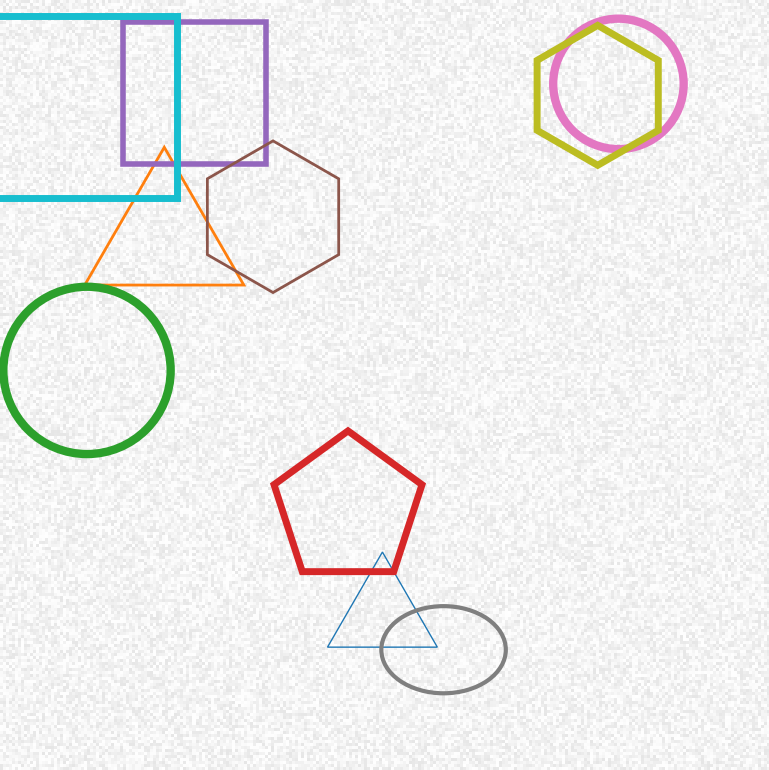[{"shape": "triangle", "thickness": 0.5, "radius": 0.41, "center": [0.497, 0.201]}, {"shape": "triangle", "thickness": 1, "radius": 0.6, "center": [0.213, 0.689]}, {"shape": "circle", "thickness": 3, "radius": 0.54, "center": [0.113, 0.519]}, {"shape": "pentagon", "thickness": 2.5, "radius": 0.51, "center": [0.452, 0.339]}, {"shape": "square", "thickness": 2, "radius": 0.46, "center": [0.252, 0.879]}, {"shape": "hexagon", "thickness": 1, "radius": 0.49, "center": [0.355, 0.719]}, {"shape": "circle", "thickness": 3, "radius": 0.42, "center": [0.803, 0.891]}, {"shape": "oval", "thickness": 1.5, "radius": 0.4, "center": [0.576, 0.156]}, {"shape": "hexagon", "thickness": 2.5, "radius": 0.45, "center": [0.776, 0.876]}, {"shape": "square", "thickness": 2.5, "radius": 0.59, "center": [0.112, 0.861]}]